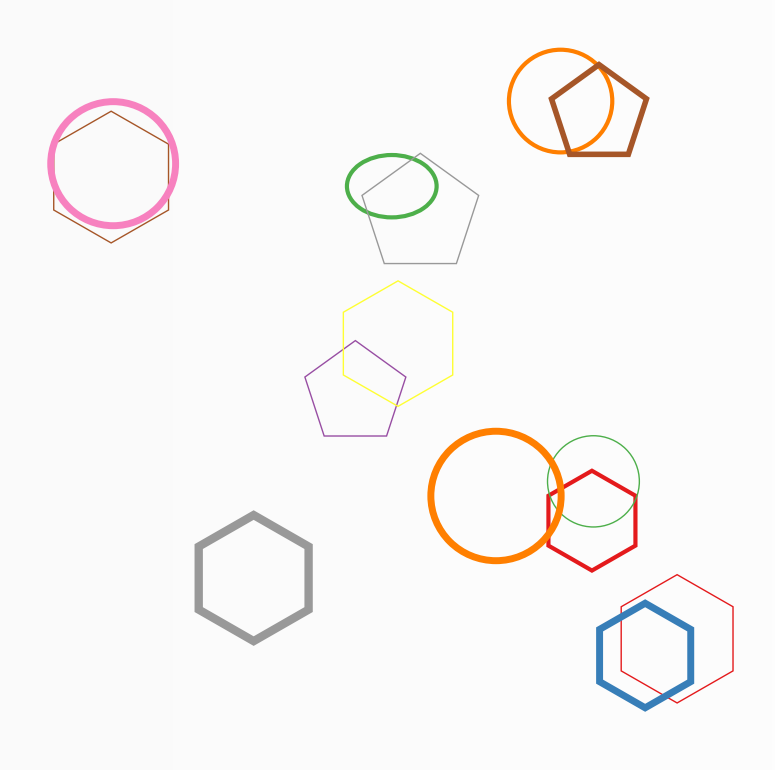[{"shape": "hexagon", "thickness": 1.5, "radius": 0.32, "center": [0.764, 0.324]}, {"shape": "hexagon", "thickness": 0.5, "radius": 0.42, "center": [0.874, 0.17]}, {"shape": "hexagon", "thickness": 2.5, "radius": 0.34, "center": [0.832, 0.149]}, {"shape": "oval", "thickness": 1.5, "radius": 0.29, "center": [0.506, 0.758]}, {"shape": "circle", "thickness": 0.5, "radius": 0.3, "center": [0.766, 0.375]}, {"shape": "pentagon", "thickness": 0.5, "radius": 0.34, "center": [0.459, 0.489]}, {"shape": "circle", "thickness": 2.5, "radius": 0.42, "center": [0.64, 0.356]}, {"shape": "circle", "thickness": 1.5, "radius": 0.33, "center": [0.723, 0.869]}, {"shape": "hexagon", "thickness": 0.5, "radius": 0.41, "center": [0.514, 0.554]}, {"shape": "hexagon", "thickness": 0.5, "radius": 0.43, "center": [0.143, 0.77]}, {"shape": "pentagon", "thickness": 2, "radius": 0.32, "center": [0.773, 0.852]}, {"shape": "circle", "thickness": 2.5, "radius": 0.4, "center": [0.146, 0.787]}, {"shape": "hexagon", "thickness": 3, "radius": 0.41, "center": [0.327, 0.249]}, {"shape": "pentagon", "thickness": 0.5, "radius": 0.4, "center": [0.542, 0.722]}]